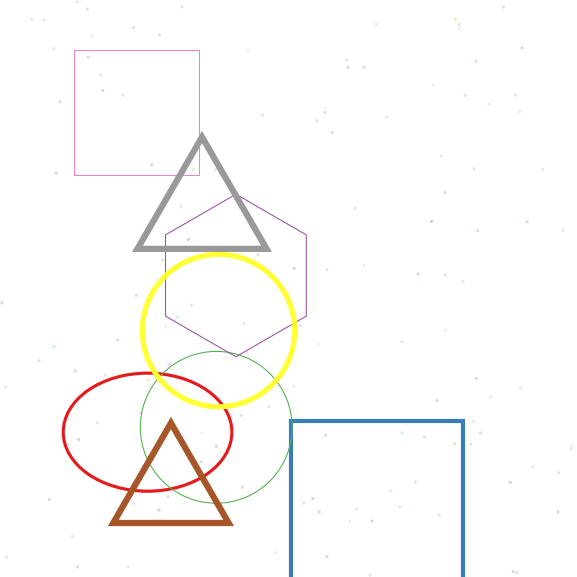[{"shape": "oval", "thickness": 1.5, "radius": 0.73, "center": [0.256, 0.251]}, {"shape": "square", "thickness": 2, "radius": 0.74, "center": [0.653, 0.121]}, {"shape": "circle", "thickness": 0.5, "radius": 0.66, "center": [0.374, 0.259]}, {"shape": "hexagon", "thickness": 0.5, "radius": 0.7, "center": [0.409, 0.522]}, {"shape": "circle", "thickness": 2.5, "radius": 0.66, "center": [0.378, 0.427]}, {"shape": "triangle", "thickness": 3, "radius": 0.58, "center": [0.296, 0.151]}, {"shape": "square", "thickness": 0.5, "radius": 0.54, "center": [0.237, 0.805]}, {"shape": "triangle", "thickness": 3, "radius": 0.65, "center": [0.35, 0.633]}]